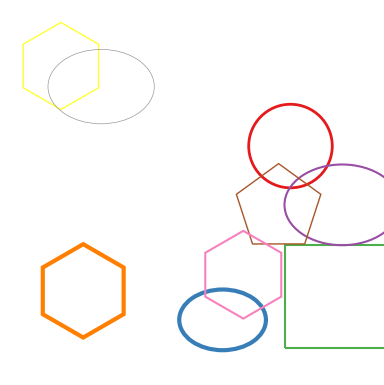[{"shape": "circle", "thickness": 2, "radius": 0.54, "center": [0.755, 0.621]}, {"shape": "oval", "thickness": 3, "radius": 0.56, "center": [0.578, 0.169]}, {"shape": "square", "thickness": 1.5, "radius": 0.67, "center": [0.875, 0.231]}, {"shape": "oval", "thickness": 1.5, "radius": 0.75, "center": [0.889, 0.468]}, {"shape": "hexagon", "thickness": 3, "radius": 0.61, "center": [0.216, 0.245]}, {"shape": "hexagon", "thickness": 1, "radius": 0.57, "center": [0.158, 0.829]}, {"shape": "pentagon", "thickness": 1, "radius": 0.58, "center": [0.724, 0.46]}, {"shape": "hexagon", "thickness": 1.5, "radius": 0.57, "center": [0.632, 0.286]}, {"shape": "oval", "thickness": 0.5, "radius": 0.69, "center": [0.263, 0.775]}]